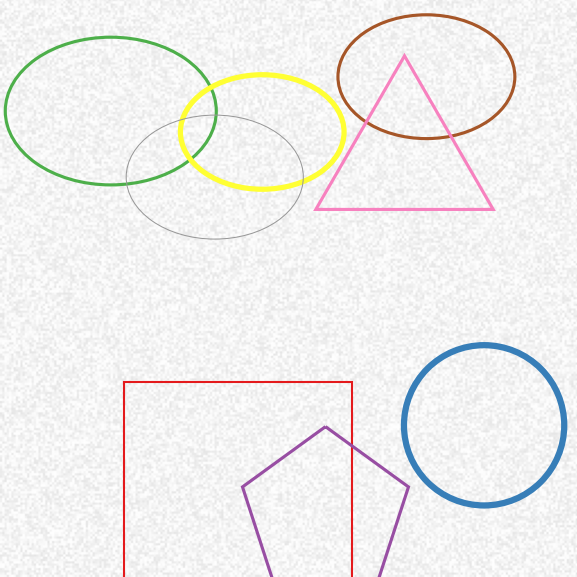[{"shape": "square", "thickness": 1, "radius": 0.99, "center": [0.413, 0.141]}, {"shape": "circle", "thickness": 3, "radius": 0.69, "center": [0.838, 0.263]}, {"shape": "oval", "thickness": 1.5, "radius": 0.91, "center": [0.192, 0.807]}, {"shape": "pentagon", "thickness": 1.5, "radius": 0.76, "center": [0.564, 0.109]}, {"shape": "oval", "thickness": 2.5, "radius": 0.71, "center": [0.454, 0.771]}, {"shape": "oval", "thickness": 1.5, "radius": 0.77, "center": [0.738, 0.866]}, {"shape": "triangle", "thickness": 1.5, "radius": 0.89, "center": [0.7, 0.725]}, {"shape": "oval", "thickness": 0.5, "radius": 0.77, "center": [0.372, 0.692]}]